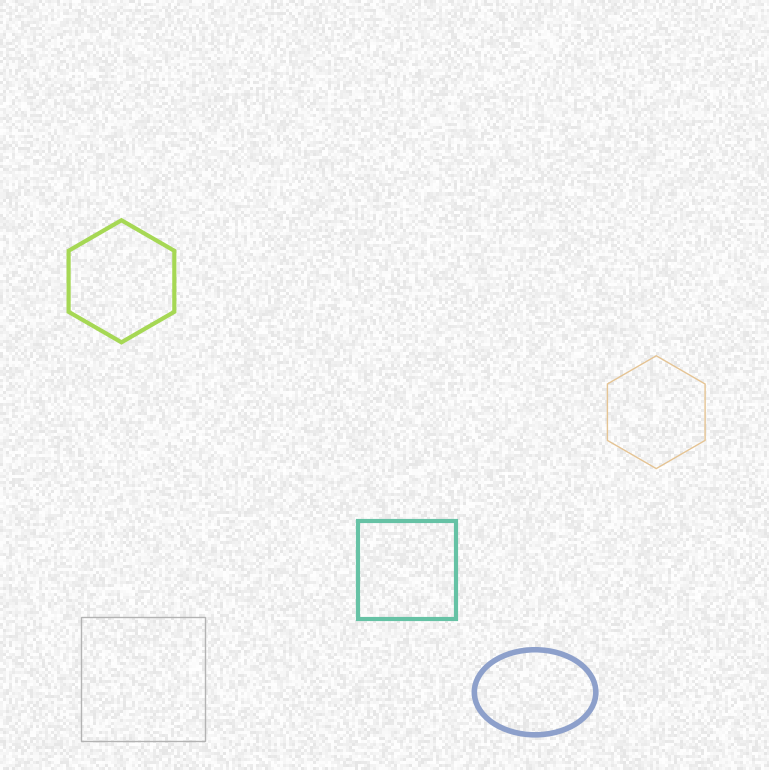[{"shape": "square", "thickness": 1.5, "radius": 0.32, "center": [0.528, 0.26]}, {"shape": "oval", "thickness": 2, "radius": 0.39, "center": [0.695, 0.101]}, {"shape": "hexagon", "thickness": 1.5, "radius": 0.4, "center": [0.158, 0.635]}, {"shape": "hexagon", "thickness": 0.5, "radius": 0.37, "center": [0.852, 0.465]}, {"shape": "square", "thickness": 0.5, "radius": 0.4, "center": [0.186, 0.118]}]